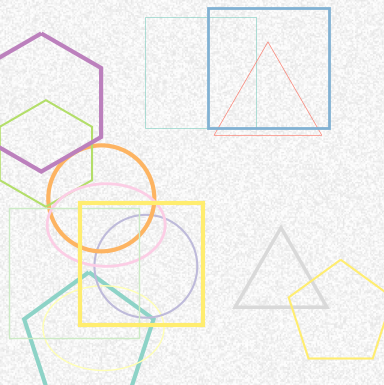[{"shape": "square", "thickness": 0.5, "radius": 0.72, "center": [0.52, 0.812]}, {"shape": "pentagon", "thickness": 3, "radius": 0.88, "center": [0.231, 0.116]}, {"shape": "oval", "thickness": 1, "radius": 0.79, "center": [0.269, 0.148]}, {"shape": "circle", "thickness": 1.5, "radius": 0.67, "center": [0.379, 0.308]}, {"shape": "triangle", "thickness": 0.5, "radius": 0.81, "center": [0.696, 0.729]}, {"shape": "square", "thickness": 2, "radius": 0.78, "center": [0.697, 0.823]}, {"shape": "circle", "thickness": 3, "radius": 0.69, "center": [0.263, 0.485]}, {"shape": "hexagon", "thickness": 1.5, "radius": 0.69, "center": [0.119, 0.601]}, {"shape": "oval", "thickness": 2, "radius": 0.77, "center": [0.276, 0.416]}, {"shape": "triangle", "thickness": 2.5, "radius": 0.69, "center": [0.73, 0.271]}, {"shape": "hexagon", "thickness": 3, "radius": 0.9, "center": [0.107, 0.734]}, {"shape": "square", "thickness": 1, "radius": 0.85, "center": [0.192, 0.291]}, {"shape": "pentagon", "thickness": 1.5, "radius": 0.71, "center": [0.885, 0.184]}, {"shape": "square", "thickness": 3, "radius": 0.8, "center": [0.368, 0.315]}]